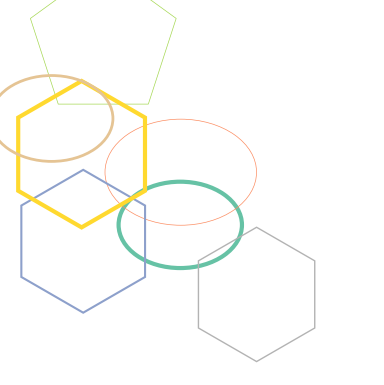[{"shape": "oval", "thickness": 3, "radius": 0.8, "center": [0.468, 0.416]}, {"shape": "oval", "thickness": 0.5, "radius": 0.98, "center": [0.47, 0.553]}, {"shape": "hexagon", "thickness": 1.5, "radius": 0.93, "center": [0.216, 0.373]}, {"shape": "pentagon", "thickness": 0.5, "radius": 1.0, "center": [0.268, 0.891]}, {"shape": "hexagon", "thickness": 3, "radius": 0.95, "center": [0.212, 0.6]}, {"shape": "oval", "thickness": 2, "radius": 0.8, "center": [0.134, 0.692]}, {"shape": "hexagon", "thickness": 1, "radius": 0.87, "center": [0.666, 0.235]}]